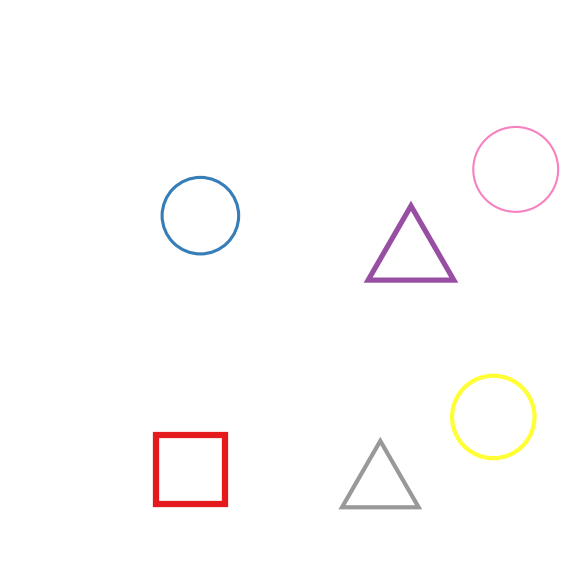[{"shape": "square", "thickness": 3, "radius": 0.3, "center": [0.33, 0.186]}, {"shape": "circle", "thickness": 1.5, "radius": 0.33, "center": [0.347, 0.626]}, {"shape": "triangle", "thickness": 2.5, "radius": 0.43, "center": [0.712, 0.557]}, {"shape": "circle", "thickness": 2, "radius": 0.36, "center": [0.854, 0.277]}, {"shape": "circle", "thickness": 1, "radius": 0.37, "center": [0.893, 0.706]}, {"shape": "triangle", "thickness": 2, "radius": 0.38, "center": [0.659, 0.159]}]